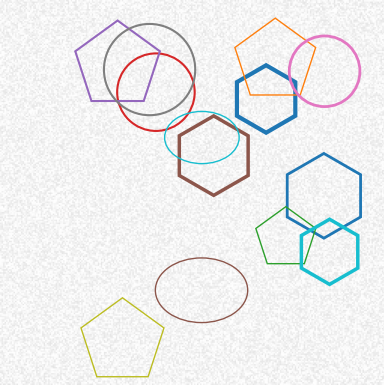[{"shape": "hexagon", "thickness": 2, "radius": 0.55, "center": [0.841, 0.491]}, {"shape": "hexagon", "thickness": 3, "radius": 0.44, "center": [0.691, 0.743]}, {"shape": "pentagon", "thickness": 1, "radius": 0.55, "center": [0.715, 0.843]}, {"shape": "pentagon", "thickness": 1, "radius": 0.41, "center": [0.742, 0.381]}, {"shape": "circle", "thickness": 1.5, "radius": 0.5, "center": [0.405, 0.761]}, {"shape": "pentagon", "thickness": 1.5, "radius": 0.58, "center": [0.305, 0.831]}, {"shape": "hexagon", "thickness": 2.5, "radius": 0.52, "center": [0.555, 0.596]}, {"shape": "oval", "thickness": 1, "radius": 0.6, "center": [0.523, 0.246]}, {"shape": "circle", "thickness": 2, "radius": 0.46, "center": [0.843, 0.815]}, {"shape": "circle", "thickness": 1.5, "radius": 0.59, "center": [0.389, 0.819]}, {"shape": "pentagon", "thickness": 1, "radius": 0.57, "center": [0.318, 0.113]}, {"shape": "hexagon", "thickness": 2.5, "radius": 0.42, "center": [0.856, 0.346]}, {"shape": "oval", "thickness": 1, "radius": 0.48, "center": [0.524, 0.643]}]